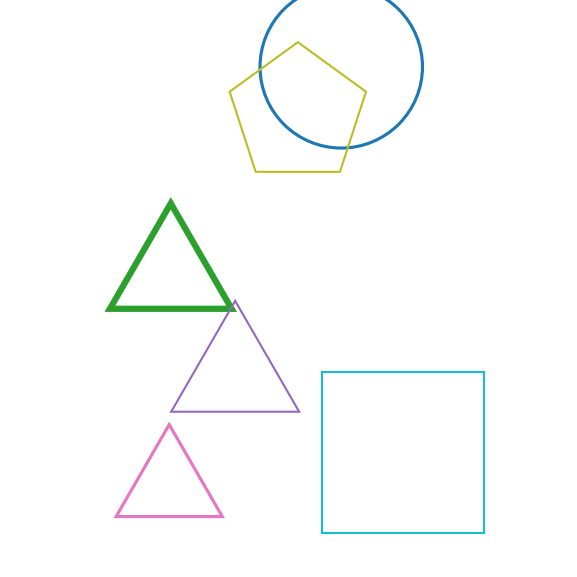[{"shape": "circle", "thickness": 1.5, "radius": 0.7, "center": [0.591, 0.883]}, {"shape": "triangle", "thickness": 3, "radius": 0.61, "center": [0.296, 0.525]}, {"shape": "triangle", "thickness": 1, "radius": 0.64, "center": [0.407, 0.35]}, {"shape": "triangle", "thickness": 1.5, "radius": 0.53, "center": [0.293, 0.158]}, {"shape": "pentagon", "thickness": 1, "radius": 0.62, "center": [0.516, 0.802]}, {"shape": "square", "thickness": 1, "radius": 0.7, "center": [0.698, 0.216]}]